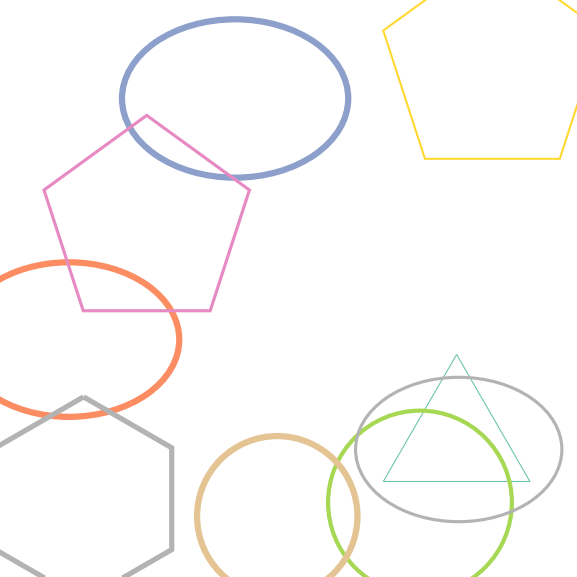[{"shape": "triangle", "thickness": 0.5, "radius": 0.73, "center": [0.791, 0.239]}, {"shape": "oval", "thickness": 3, "radius": 0.96, "center": [0.119, 0.411]}, {"shape": "oval", "thickness": 3, "radius": 0.98, "center": [0.407, 0.829]}, {"shape": "pentagon", "thickness": 1.5, "radius": 0.94, "center": [0.254, 0.612]}, {"shape": "circle", "thickness": 2, "radius": 0.8, "center": [0.727, 0.129]}, {"shape": "pentagon", "thickness": 1, "radius": 0.99, "center": [0.853, 0.885]}, {"shape": "circle", "thickness": 3, "radius": 0.69, "center": [0.48, 0.105]}, {"shape": "oval", "thickness": 1.5, "radius": 0.89, "center": [0.794, 0.221]}, {"shape": "hexagon", "thickness": 2.5, "radius": 0.88, "center": [0.145, 0.136]}]